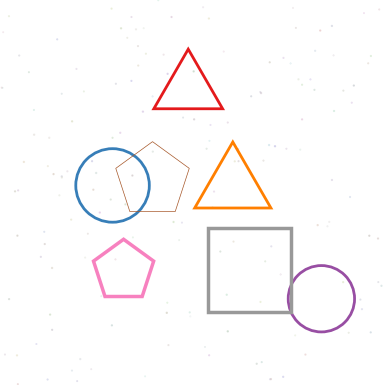[{"shape": "triangle", "thickness": 2, "radius": 0.52, "center": [0.489, 0.769]}, {"shape": "circle", "thickness": 2, "radius": 0.48, "center": [0.292, 0.518]}, {"shape": "circle", "thickness": 2, "radius": 0.43, "center": [0.835, 0.224]}, {"shape": "triangle", "thickness": 2, "radius": 0.57, "center": [0.605, 0.517]}, {"shape": "pentagon", "thickness": 0.5, "radius": 0.5, "center": [0.396, 0.532]}, {"shape": "pentagon", "thickness": 2.5, "radius": 0.41, "center": [0.321, 0.296]}, {"shape": "square", "thickness": 2.5, "radius": 0.54, "center": [0.649, 0.299]}]